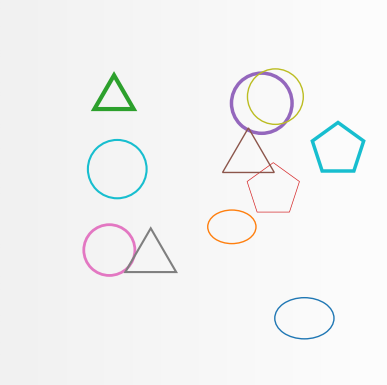[{"shape": "oval", "thickness": 1, "radius": 0.38, "center": [0.786, 0.173]}, {"shape": "oval", "thickness": 1, "radius": 0.31, "center": [0.598, 0.411]}, {"shape": "triangle", "thickness": 3, "radius": 0.29, "center": [0.294, 0.746]}, {"shape": "pentagon", "thickness": 0.5, "radius": 0.35, "center": [0.705, 0.507]}, {"shape": "circle", "thickness": 2.5, "radius": 0.39, "center": [0.676, 0.732]}, {"shape": "triangle", "thickness": 1, "radius": 0.39, "center": [0.641, 0.591]}, {"shape": "circle", "thickness": 2, "radius": 0.33, "center": [0.282, 0.35]}, {"shape": "triangle", "thickness": 1.5, "radius": 0.38, "center": [0.389, 0.331]}, {"shape": "circle", "thickness": 1, "radius": 0.36, "center": [0.711, 0.749]}, {"shape": "pentagon", "thickness": 2.5, "radius": 0.35, "center": [0.872, 0.612]}, {"shape": "circle", "thickness": 1.5, "radius": 0.38, "center": [0.303, 0.561]}]